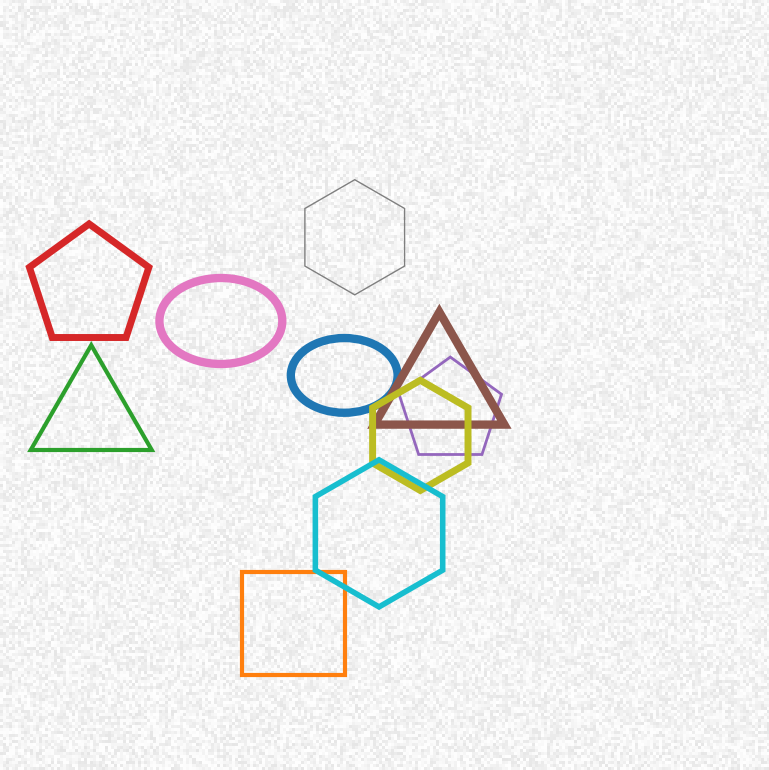[{"shape": "oval", "thickness": 3, "radius": 0.35, "center": [0.447, 0.512]}, {"shape": "square", "thickness": 1.5, "radius": 0.33, "center": [0.381, 0.19]}, {"shape": "triangle", "thickness": 1.5, "radius": 0.45, "center": [0.119, 0.461]}, {"shape": "pentagon", "thickness": 2.5, "radius": 0.41, "center": [0.116, 0.628]}, {"shape": "pentagon", "thickness": 1, "radius": 0.35, "center": [0.585, 0.466]}, {"shape": "triangle", "thickness": 3, "radius": 0.49, "center": [0.571, 0.497]}, {"shape": "oval", "thickness": 3, "radius": 0.4, "center": [0.287, 0.583]}, {"shape": "hexagon", "thickness": 0.5, "radius": 0.37, "center": [0.461, 0.692]}, {"shape": "hexagon", "thickness": 2.5, "radius": 0.36, "center": [0.546, 0.435]}, {"shape": "hexagon", "thickness": 2, "radius": 0.48, "center": [0.492, 0.307]}]